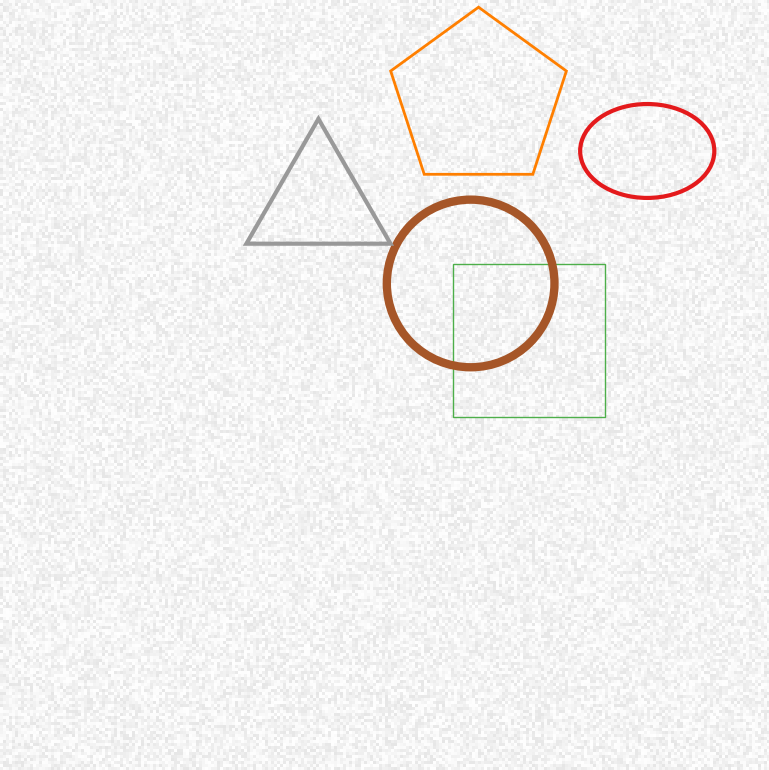[{"shape": "oval", "thickness": 1.5, "radius": 0.44, "center": [0.841, 0.804]}, {"shape": "square", "thickness": 0.5, "radius": 0.5, "center": [0.687, 0.558]}, {"shape": "pentagon", "thickness": 1, "radius": 0.6, "center": [0.621, 0.871]}, {"shape": "circle", "thickness": 3, "radius": 0.54, "center": [0.611, 0.632]}, {"shape": "triangle", "thickness": 1.5, "radius": 0.54, "center": [0.414, 0.738]}]